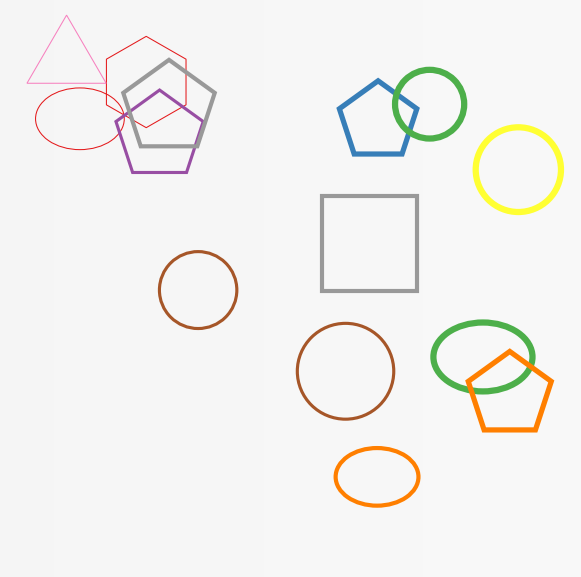[{"shape": "hexagon", "thickness": 0.5, "radius": 0.4, "center": [0.252, 0.857]}, {"shape": "oval", "thickness": 0.5, "radius": 0.38, "center": [0.137, 0.793]}, {"shape": "pentagon", "thickness": 2.5, "radius": 0.35, "center": [0.65, 0.789]}, {"shape": "oval", "thickness": 3, "radius": 0.43, "center": [0.831, 0.381]}, {"shape": "circle", "thickness": 3, "radius": 0.3, "center": [0.739, 0.819]}, {"shape": "pentagon", "thickness": 1.5, "radius": 0.39, "center": [0.275, 0.764]}, {"shape": "oval", "thickness": 2, "radius": 0.36, "center": [0.649, 0.173]}, {"shape": "pentagon", "thickness": 2.5, "radius": 0.38, "center": [0.877, 0.315]}, {"shape": "circle", "thickness": 3, "radius": 0.37, "center": [0.892, 0.705]}, {"shape": "circle", "thickness": 1.5, "radius": 0.41, "center": [0.594, 0.356]}, {"shape": "circle", "thickness": 1.5, "radius": 0.33, "center": [0.341, 0.497]}, {"shape": "triangle", "thickness": 0.5, "radius": 0.39, "center": [0.115, 0.894]}, {"shape": "square", "thickness": 2, "radius": 0.41, "center": [0.636, 0.577]}, {"shape": "pentagon", "thickness": 2, "radius": 0.41, "center": [0.291, 0.813]}]